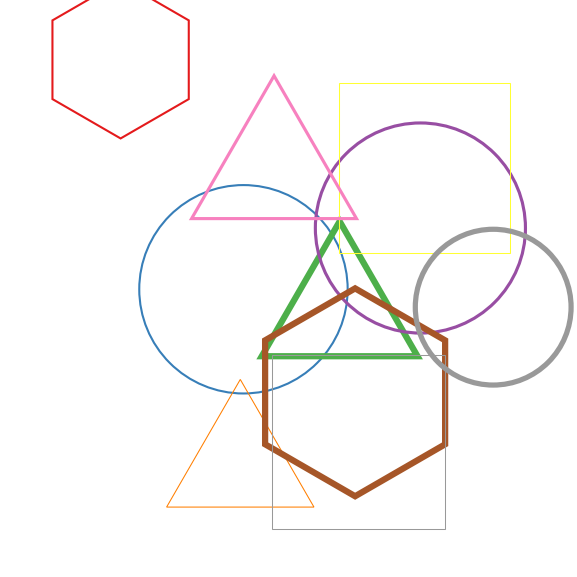[{"shape": "hexagon", "thickness": 1, "radius": 0.68, "center": [0.209, 0.896]}, {"shape": "circle", "thickness": 1, "radius": 0.9, "center": [0.422, 0.498]}, {"shape": "triangle", "thickness": 3, "radius": 0.78, "center": [0.588, 0.46]}, {"shape": "circle", "thickness": 1.5, "radius": 0.91, "center": [0.728, 0.604]}, {"shape": "triangle", "thickness": 0.5, "radius": 0.74, "center": [0.416, 0.195]}, {"shape": "square", "thickness": 0.5, "radius": 0.74, "center": [0.735, 0.708]}, {"shape": "hexagon", "thickness": 3, "radius": 0.9, "center": [0.615, 0.32]}, {"shape": "triangle", "thickness": 1.5, "radius": 0.82, "center": [0.475, 0.703]}, {"shape": "circle", "thickness": 2.5, "radius": 0.67, "center": [0.854, 0.467]}, {"shape": "square", "thickness": 0.5, "radius": 0.75, "center": [0.62, 0.234]}]